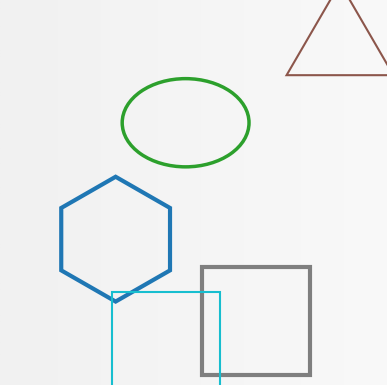[{"shape": "hexagon", "thickness": 3, "radius": 0.81, "center": [0.298, 0.379]}, {"shape": "oval", "thickness": 2.5, "radius": 0.82, "center": [0.479, 0.681]}, {"shape": "triangle", "thickness": 1.5, "radius": 0.8, "center": [0.877, 0.884]}, {"shape": "square", "thickness": 3, "radius": 0.7, "center": [0.661, 0.167]}, {"shape": "square", "thickness": 1.5, "radius": 0.7, "center": [0.428, 0.101]}]